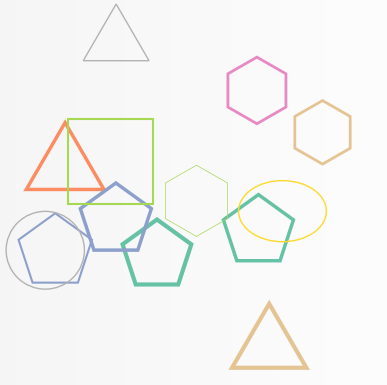[{"shape": "pentagon", "thickness": 3, "radius": 0.47, "center": [0.405, 0.337]}, {"shape": "pentagon", "thickness": 2.5, "radius": 0.47, "center": [0.667, 0.4]}, {"shape": "triangle", "thickness": 2.5, "radius": 0.58, "center": [0.168, 0.566]}, {"shape": "pentagon", "thickness": 2.5, "radius": 0.48, "center": [0.299, 0.428]}, {"shape": "pentagon", "thickness": 1.5, "radius": 0.5, "center": [0.143, 0.346]}, {"shape": "hexagon", "thickness": 2, "radius": 0.43, "center": [0.663, 0.765]}, {"shape": "square", "thickness": 1.5, "radius": 0.55, "center": [0.286, 0.58]}, {"shape": "hexagon", "thickness": 0.5, "radius": 0.46, "center": [0.507, 0.478]}, {"shape": "oval", "thickness": 1, "radius": 0.57, "center": [0.729, 0.452]}, {"shape": "triangle", "thickness": 3, "radius": 0.55, "center": [0.695, 0.1]}, {"shape": "hexagon", "thickness": 2, "radius": 0.41, "center": [0.832, 0.656]}, {"shape": "circle", "thickness": 1, "radius": 0.51, "center": [0.117, 0.35]}, {"shape": "triangle", "thickness": 1, "radius": 0.49, "center": [0.3, 0.891]}]